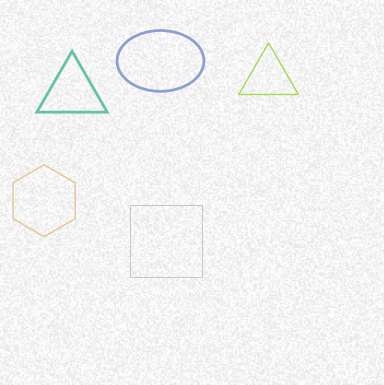[{"shape": "triangle", "thickness": 2, "radius": 0.53, "center": [0.187, 0.761]}, {"shape": "oval", "thickness": 2, "radius": 0.56, "center": [0.417, 0.842]}, {"shape": "triangle", "thickness": 1, "radius": 0.45, "center": [0.698, 0.799]}, {"shape": "hexagon", "thickness": 1, "radius": 0.47, "center": [0.115, 0.479]}, {"shape": "square", "thickness": 0.5, "radius": 0.47, "center": [0.431, 0.374]}]